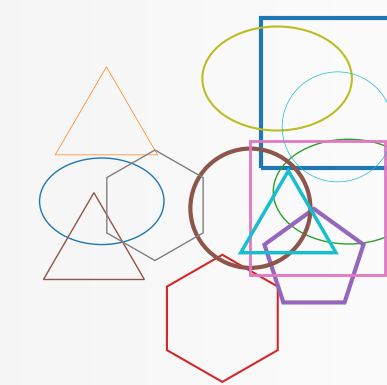[{"shape": "oval", "thickness": 1, "radius": 0.8, "center": [0.263, 0.477]}, {"shape": "square", "thickness": 3, "radius": 0.97, "center": [0.868, 0.759]}, {"shape": "triangle", "thickness": 0.5, "radius": 0.76, "center": [0.275, 0.674]}, {"shape": "oval", "thickness": 1, "radius": 0.97, "center": [0.9, 0.502]}, {"shape": "hexagon", "thickness": 1.5, "radius": 0.83, "center": [0.574, 0.173]}, {"shape": "pentagon", "thickness": 3, "radius": 0.67, "center": [0.81, 0.323]}, {"shape": "triangle", "thickness": 1, "radius": 0.75, "center": [0.242, 0.349]}, {"shape": "circle", "thickness": 3, "radius": 0.77, "center": [0.646, 0.459]}, {"shape": "square", "thickness": 2, "radius": 0.87, "center": [0.819, 0.46]}, {"shape": "hexagon", "thickness": 1, "radius": 0.72, "center": [0.4, 0.467]}, {"shape": "oval", "thickness": 1.5, "radius": 0.96, "center": [0.715, 0.796]}, {"shape": "circle", "thickness": 0.5, "radius": 0.71, "center": [0.871, 0.67]}, {"shape": "triangle", "thickness": 2.5, "radius": 0.71, "center": [0.744, 0.415]}]